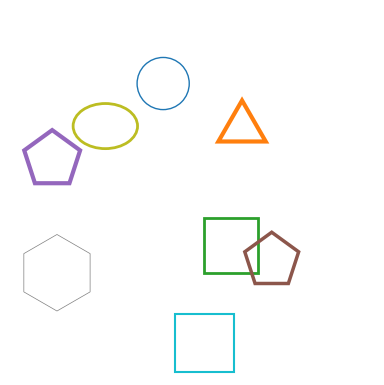[{"shape": "circle", "thickness": 1, "radius": 0.34, "center": [0.424, 0.783]}, {"shape": "triangle", "thickness": 3, "radius": 0.36, "center": [0.629, 0.668]}, {"shape": "square", "thickness": 2, "radius": 0.35, "center": [0.6, 0.362]}, {"shape": "pentagon", "thickness": 3, "radius": 0.38, "center": [0.136, 0.586]}, {"shape": "pentagon", "thickness": 2.5, "radius": 0.37, "center": [0.706, 0.323]}, {"shape": "hexagon", "thickness": 0.5, "radius": 0.5, "center": [0.148, 0.292]}, {"shape": "oval", "thickness": 2, "radius": 0.42, "center": [0.274, 0.673]}, {"shape": "square", "thickness": 1.5, "radius": 0.38, "center": [0.532, 0.109]}]